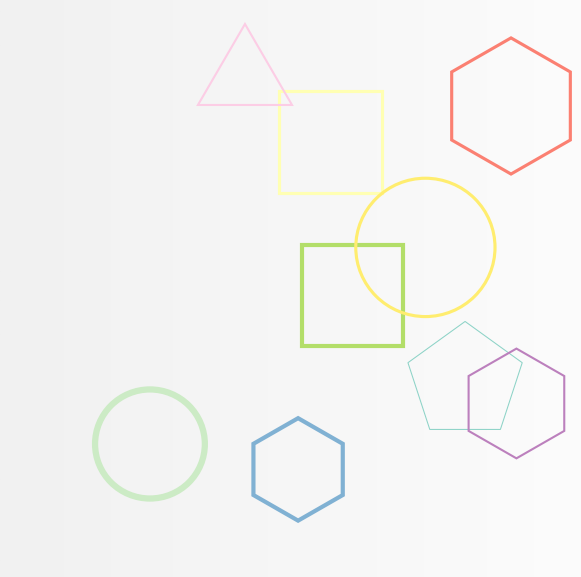[{"shape": "pentagon", "thickness": 0.5, "radius": 0.52, "center": [0.8, 0.339]}, {"shape": "square", "thickness": 1.5, "radius": 0.44, "center": [0.568, 0.753]}, {"shape": "hexagon", "thickness": 1.5, "radius": 0.59, "center": [0.879, 0.816]}, {"shape": "hexagon", "thickness": 2, "radius": 0.44, "center": [0.513, 0.186]}, {"shape": "square", "thickness": 2, "radius": 0.44, "center": [0.607, 0.487]}, {"shape": "triangle", "thickness": 1, "radius": 0.47, "center": [0.421, 0.864]}, {"shape": "hexagon", "thickness": 1, "radius": 0.48, "center": [0.888, 0.3]}, {"shape": "circle", "thickness": 3, "radius": 0.47, "center": [0.258, 0.23]}, {"shape": "circle", "thickness": 1.5, "radius": 0.6, "center": [0.732, 0.571]}]